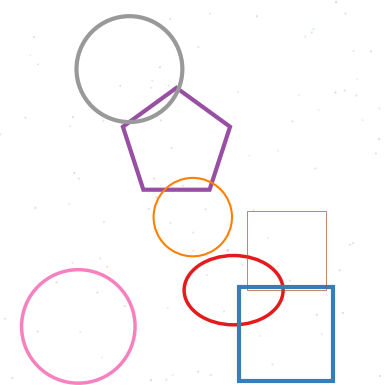[{"shape": "oval", "thickness": 2.5, "radius": 0.64, "center": [0.607, 0.246]}, {"shape": "square", "thickness": 3, "radius": 0.6, "center": [0.743, 0.132]}, {"shape": "pentagon", "thickness": 3, "radius": 0.73, "center": [0.458, 0.626]}, {"shape": "circle", "thickness": 1.5, "radius": 0.51, "center": [0.501, 0.436]}, {"shape": "square", "thickness": 0.5, "radius": 0.51, "center": [0.743, 0.35]}, {"shape": "circle", "thickness": 2.5, "radius": 0.74, "center": [0.203, 0.152]}, {"shape": "circle", "thickness": 3, "radius": 0.69, "center": [0.336, 0.821]}]